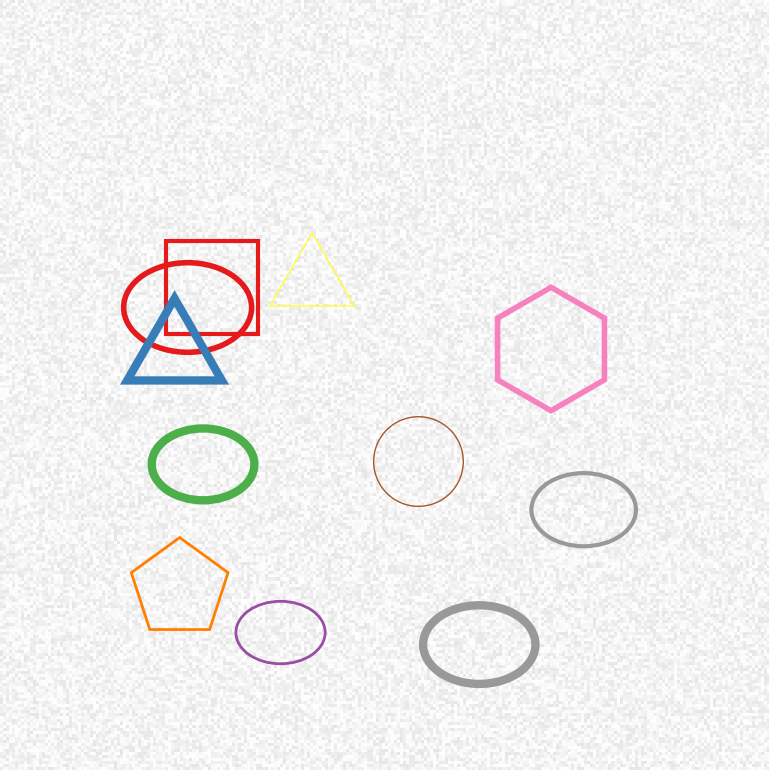[{"shape": "oval", "thickness": 2, "radius": 0.42, "center": [0.244, 0.601]}, {"shape": "square", "thickness": 1.5, "radius": 0.3, "center": [0.275, 0.626]}, {"shape": "triangle", "thickness": 3, "radius": 0.35, "center": [0.227, 0.541]}, {"shape": "oval", "thickness": 3, "radius": 0.33, "center": [0.264, 0.397]}, {"shape": "oval", "thickness": 1, "radius": 0.29, "center": [0.364, 0.179]}, {"shape": "pentagon", "thickness": 1, "radius": 0.33, "center": [0.233, 0.236]}, {"shape": "triangle", "thickness": 0.5, "radius": 0.32, "center": [0.405, 0.634]}, {"shape": "circle", "thickness": 0.5, "radius": 0.29, "center": [0.543, 0.401]}, {"shape": "hexagon", "thickness": 2, "radius": 0.4, "center": [0.716, 0.547]}, {"shape": "oval", "thickness": 1.5, "radius": 0.34, "center": [0.758, 0.338]}, {"shape": "oval", "thickness": 3, "radius": 0.36, "center": [0.622, 0.163]}]